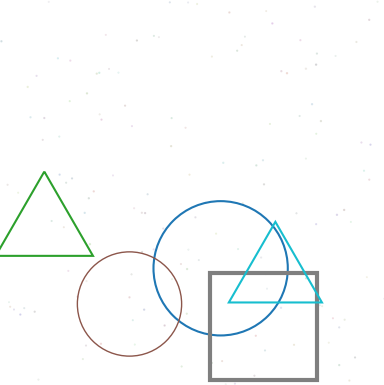[{"shape": "circle", "thickness": 1.5, "radius": 0.87, "center": [0.573, 0.303]}, {"shape": "triangle", "thickness": 1.5, "radius": 0.73, "center": [0.115, 0.408]}, {"shape": "circle", "thickness": 1, "radius": 0.68, "center": [0.336, 0.21]}, {"shape": "square", "thickness": 3, "radius": 0.7, "center": [0.685, 0.152]}, {"shape": "triangle", "thickness": 1.5, "radius": 0.7, "center": [0.715, 0.284]}]